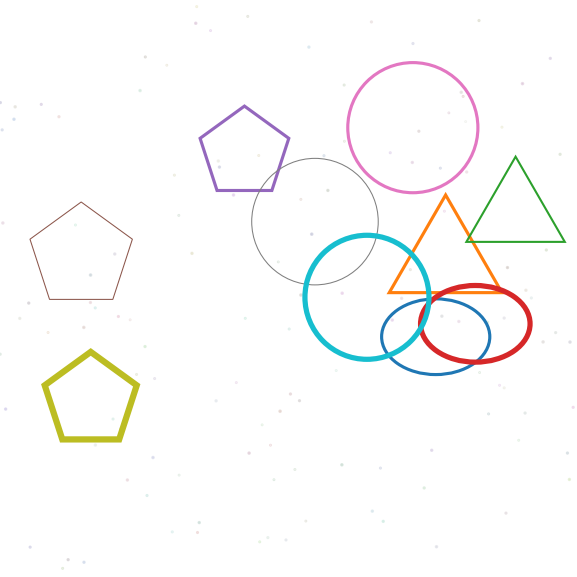[{"shape": "oval", "thickness": 1.5, "radius": 0.47, "center": [0.754, 0.416]}, {"shape": "triangle", "thickness": 1.5, "radius": 0.56, "center": [0.772, 0.549]}, {"shape": "triangle", "thickness": 1, "radius": 0.49, "center": [0.893, 0.629]}, {"shape": "oval", "thickness": 2.5, "radius": 0.47, "center": [0.823, 0.438]}, {"shape": "pentagon", "thickness": 1.5, "radius": 0.4, "center": [0.423, 0.735]}, {"shape": "pentagon", "thickness": 0.5, "radius": 0.47, "center": [0.141, 0.556]}, {"shape": "circle", "thickness": 1.5, "radius": 0.56, "center": [0.715, 0.778]}, {"shape": "circle", "thickness": 0.5, "radius": 0.55, "center": [0.545, 0.615]}, {"shape": "pentagon", "thickness": 3, "radius": 0.42, "center": [0.157, 0.306]}, {"shape": "circle", "thickness": 2.5, "radius": 0.54, "center": [0.635, 0.484]}]